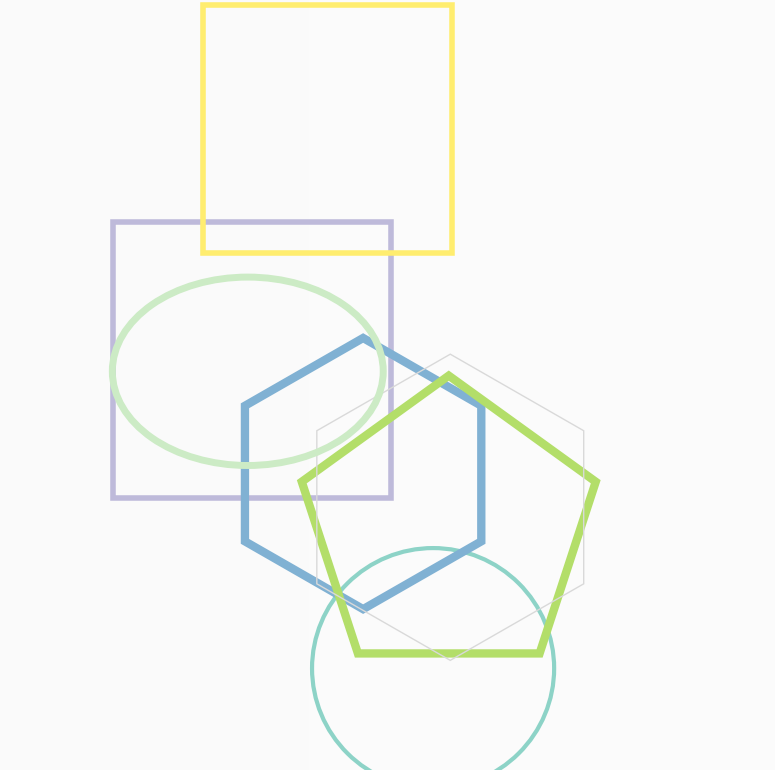[{"shape": "circle", "thickness": 1.5, "radius": 0.78, "center": [0.559, 0.132]}, {"shape": "square", "thickness": 2, "radius": 0.9, "center": [0.326, 0.532]}, {"shape": "hexagon", "thickness": 3, "radius": 0.88, "center": [0.469, 0.385]}, {"shape": "pentagon", "thickness": 3, "radius": 1.0, "center": [0.579, 0.313]}, {"shape": "hexagon", "thickness": 0.5, "radius": 0.99, "center": [0.581, 0.341]}, {"shape": "oval", "thickness": 2.5, "radius": 0.87, "center": [0.32, 0.518]}, {"shape": "square", "thickness": 2, "radius": 0.8, "center": [0.423, 0.832]}]